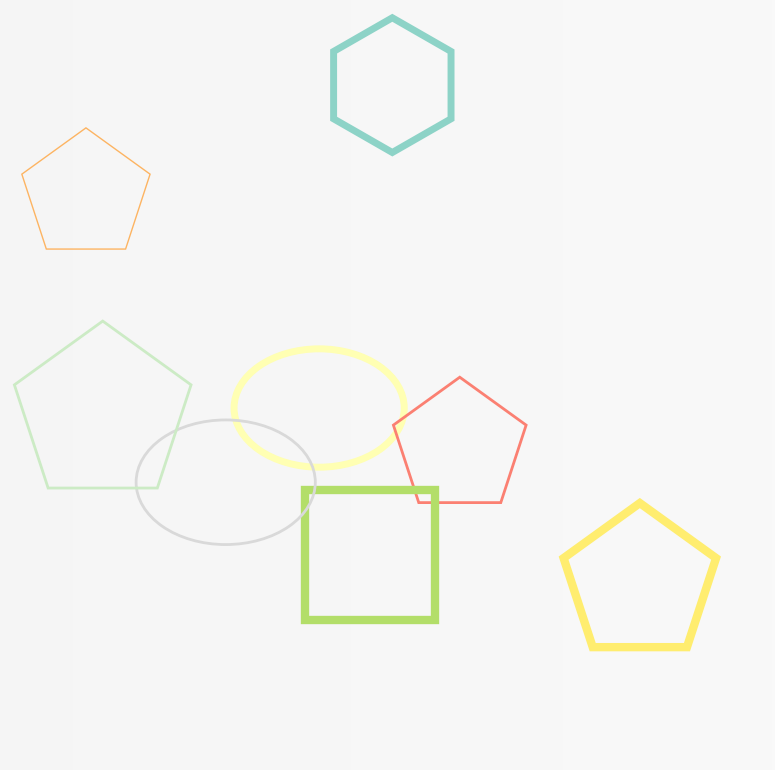[{"shape": "hexagon", "thickness": 2.5, "radius": 0.44, "center": [0.506, 0.889]}, {"shape": "oval", "thickness": 2.5, "radius": 0.55, "center": [0.412, 0.47]}, {"shape": "pentagon", "thickness": 1, "radius": 0.45, "center": [0.593, 0.42]}, {"shape": "pentagon", "thickness": 0.5, "radius": 0.43, "center": [0.111, 0.747]}, {"shape": "square", "thickness": 3, "radius": 0.42, "center": [0.478, 0.279]}, {"shape": "oval", "thickness": 1, "radius": 0.58, "center": [0.291, 0.374]}, {"shape": "pentagon", "thickness": 1, "radius": 0.6, "center": [0.133, 0.463]}, {"shape": "pentagon", "thickness": 3, "radius": 0.52, "center": [0.826, 0.243]}]